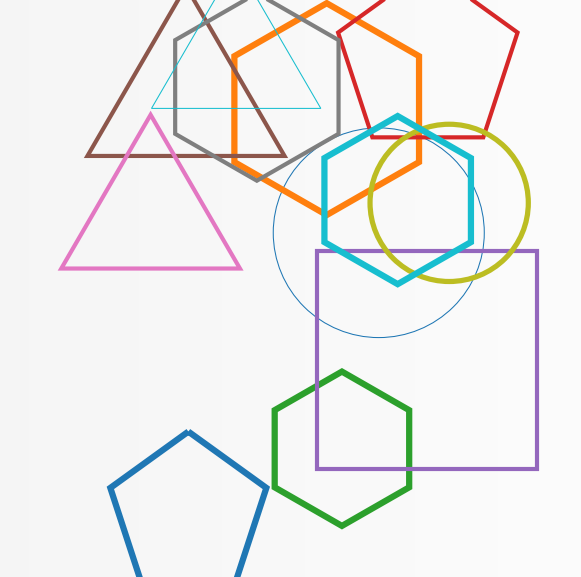[{"shape": "pentagon", "thickness": 3, "radius": 0.71, "center": [0.324, 0.111]}, {"shape": "circle", "thickness": 0.5, "radius": 0.91, "center": [0.652, 0.596]}, {"shape": "hexagon", "thickness": 3, "radius": 0.92, "center": [0.562, 0.81]}, {"shape": "hexagon", "thickness": 3, "radius": 0.67, "center": [0.588, 0.222]}, {"shape": "pentagon", "thickness": 2, "radius": 0.81, "center": [0.736, 0.893]}, {"shape": "square", "thickness": 2, "radius": 0.94, "center": [0.735, 0.376]}, {"shape": "triangle", "thickness": 2, "radius": 0.98, "center": [0.32, 0.827]}, {"shape": "triangle", "thickness": 2, "radius": 0.89, "center": [0.259, 0.623]}, {"shape": "hexagon", "thickness": 2, "radius": 0.81, "center": [0.442, 0.849]}, {"shape": "circle", "thickness": 2.5, "radius": 0.68, "center": [0.773, 0.648]}, {"shape": "triangle", "thickness": 0.5, "radius": 0.84, "center": [0.406, 0.896]}, {"shape": "hexagon", "thickness": 3, "radius": 0.73, "center": [0.684, 0.653]}]